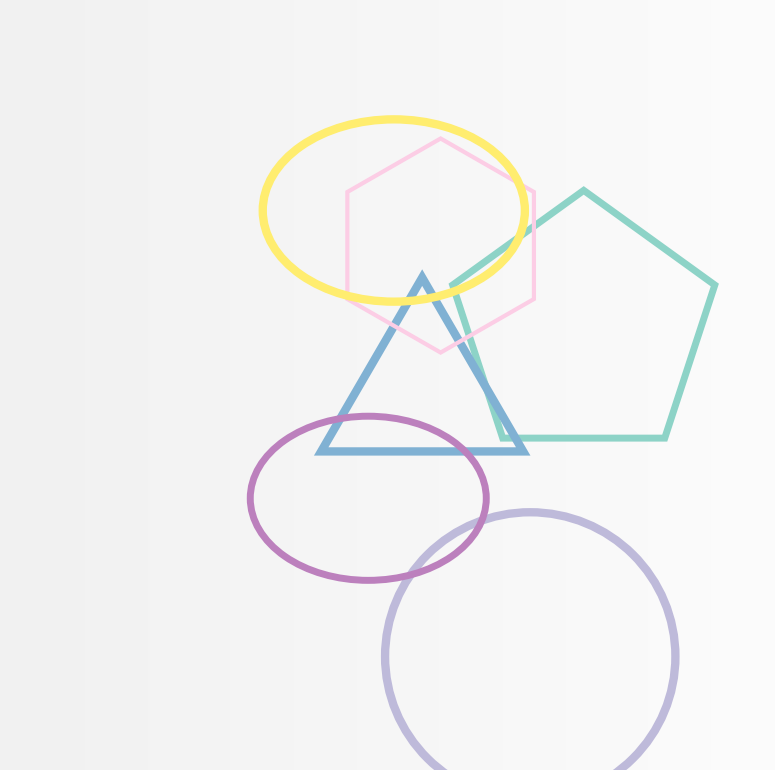[{"shape": "pentagon", "thickness": 2.5, "radius": 0.89, "center": [0.753, 0.575]}, {"shape": "circle", "thickness": 3, "radius": 0.94, "center": [0.684, 0.147]}, {"shape": "triangle", "thickness": 3, "radius": 0.75, "center": [0.545, 0.489]}, {"shape": "hexagon", "thickness": 1.5, "radius": 0.69, "center": [0.569, 0.681]}, {"shape": "oval", "thickness": 2.5, "radius": 0.76, "center": [0.475, 0.353]}, {"shape": "oval", "thickness": 3, "radius": 0.85, "center": [0.508, 0.727]}]